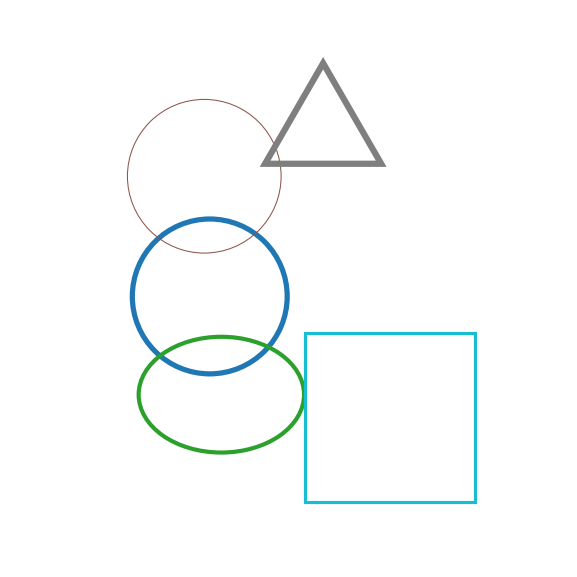[{"shape": "circle", "thickness": 2.5, "radius": 0.67, "center": [0.363, 0.486]}, {"shape": "oval", "thickness": 2, "radius": 0.72, "center": [0.383, 0.316]}, {"shape": "circle", "thickness": 0.5, "radius": 0.67, "center": [0.354, 0.694]}, {"shape": "triangle", "thickness": 3, "radius": 0.58, "center": [0.56, 0.774]}, {"shape": "square", "thickness": 1.5, "radius": 0.73, "center": [0.675, 0.276]}]